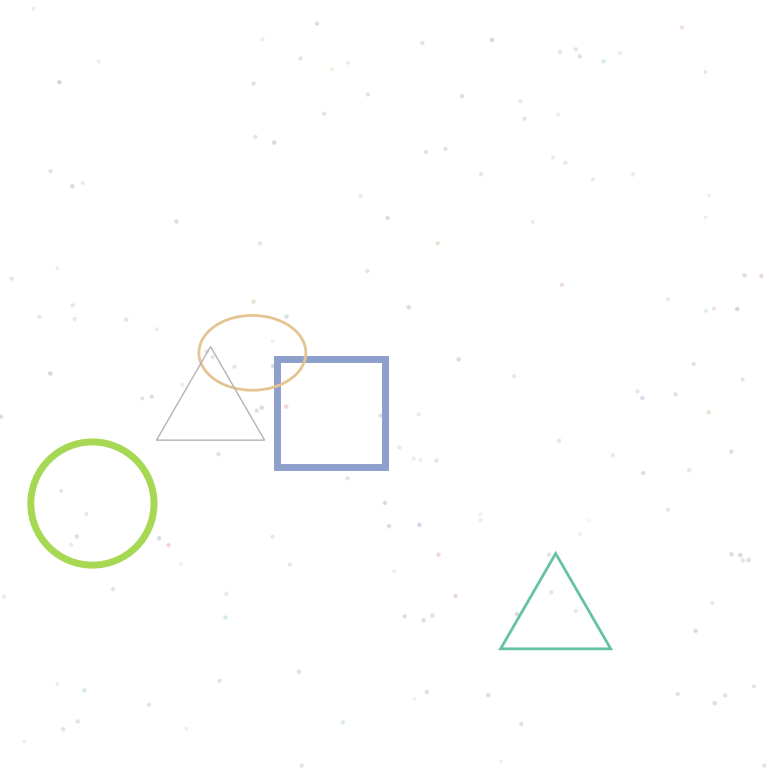[{"shape": "triangle", "thickness": 1, "radius": 0.41, "center": [0.722, 0.199]}, {"shape": "square", "thickness": 2.5, "radius": 0.35, "center": [0.43, 0.463]}, {"shape": "circle", "thickness": 2.5, "radius": 0.4, "center": [0.12, 0.346]}, {"shape": "oval", "thickness": 1, "radius": 0.35, "center": [0.328, 0.542]}, {"shape": "triangle", "thickness": 0.5, "radius": 0.4, "center": [0.273, 0.469]}]